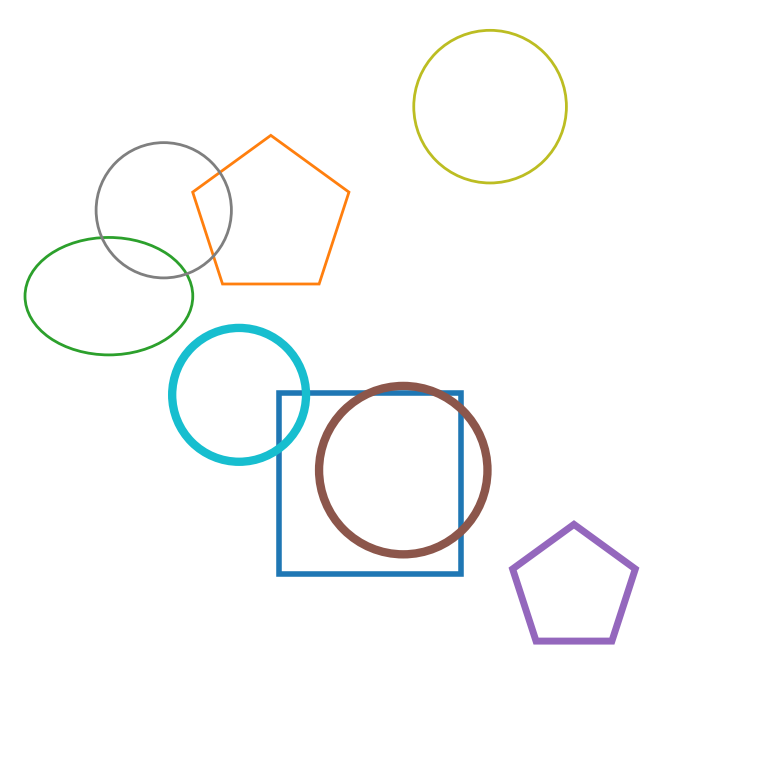[{"shape": "square", "thickness": 2, "radius": 0.59, "center": [0.48, 0.372]}, {"shape": "pentagon", "thickness": 1, "radius": 0.53, "center": [0.352, 0.717]}, {"shape": "oval", "thickness": 1, "radius": 0.54, "center": [0.141, 0.615]}, {"shape": "pentagon", "thickness": 2.5, "radius": 0.42, "center": [0.745, 0.235]}, {"shape": "circle", "thickness": 3, "radius": 0.55, "center": [0.524, 0.389]}, {"shape": "circle", "thickness": 1, "radius": 0.44, "center": [0.213, 0.727]}, {"shape": "circle", "thickness": 1, "radius": 0.5, "center": [0.636, 0.861]}, {"shape": "circle", "thickness": 3, "radius": 0.43, "center": [0.311, 0.487]}]